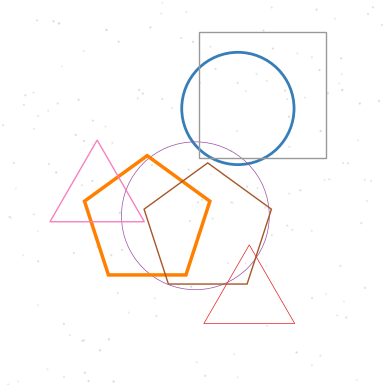[{"shape": "triangle", "thickness": 0.5, "radius": 0.68, "center": [0.647, 0.228]}, {"shape": "circle", "thickness": 2, "radius": 0.73, "center": [0.618, 0.718]}, {"shape": "circle", "thickness": 0.5, "radius": 0.96, "center": [0.507, 0.44]}, {"shape": "pentagon", "thickness": 2.5, "radius": 0.86, "center": [0.382, 0.424]}, {"shape": "pentagon", "thickness": 1, "radius": 0.87, "center": [0.54, 0.403]}, {"shape": "triangle", "thickness": 1, "radius": 0.71, "center": [0.252, 0.495]}, {"shape": "square", "thickness": 1, "radius": 0.82, "center": [0.681, 0.754]}]